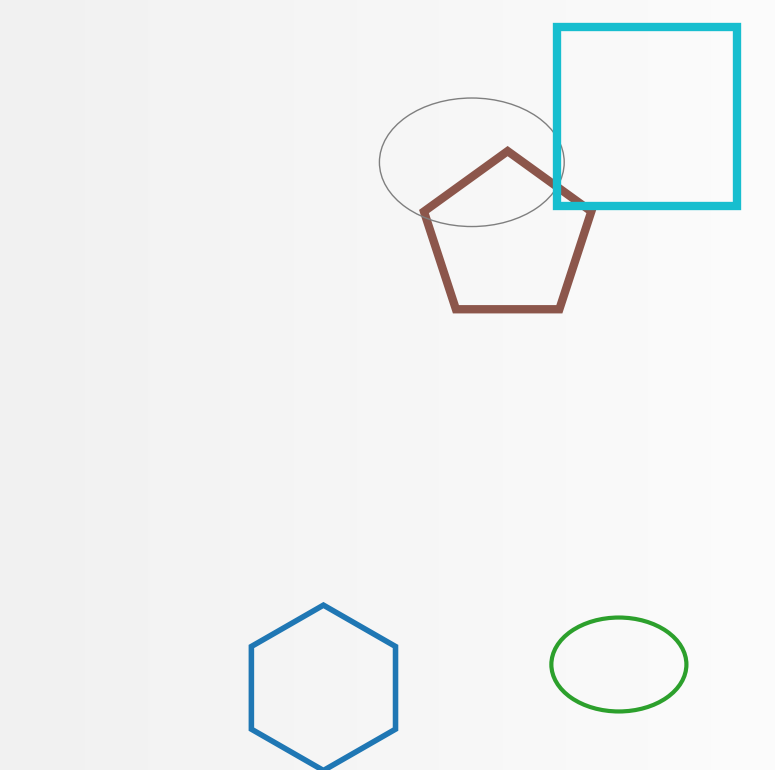[{"shape": "hexagon", "thickness": 2, "radius": 0.54, "center": [0.417, 0.107]}, {"shape": "oval", "thickness": 1.5, "radius": 0.44, "center": [0.799, 0.137]}, {"shape": "pentagon", "thickness": 3, "radius": 0.57, "center": [0.655, 0.69]}, {"shape": "oval", "thickness": 0.5, "radius": 0.6, "center": [0.609, 0.789]}, {"shape": "square", "thickness": 3, "radius": 0.58, "center": [0.835, 0.849]}]